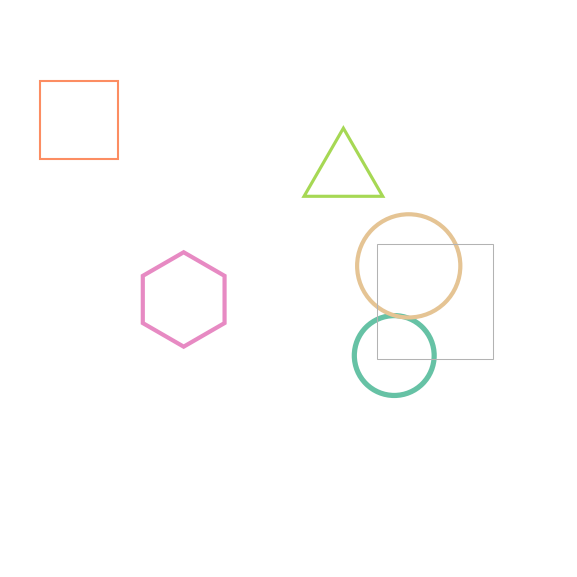[{"shape": "circle", "thickness": 2.5, "radius": 0.35, "center": [0.683, 0.383]}, {"shape": "square", "thickness": 1, "radius": 0.34, "center": [0.137, 0.792]}, {"shape": "hexagon", "thickness": 2, "radius": 0.41, "center": [0.318, 0.481]}, {"shape": "triangle", "thickness": 1.5, "radius": 0.39, "center": [0.595, 0.699]}, {"shape": "circle", "thickness": 2, "radius": 0.45, "center": [0.708, 0.539]}, {"shape": "square", "thickness": 0.5, "radius": 0.5, "center": [0.753, 0.477]}]